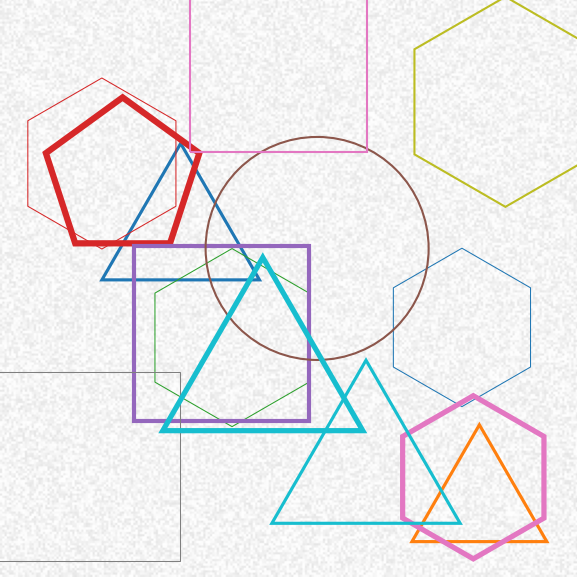[{"shape": "hexagon", "thickness": 0.5, "radius": 0.69, "center": [0.8, 0.432]}, {"shape": "triangle", "thickness": 1.5, "radius": 0.79, "center": [0.313, 0.593]}, {"shape": "triangle", "thickness": 1.5, "radius": 0.67, "center": [0.83, 0.129]}, {"shape": "hexagon", "thickness": 0.5, "radius": 0.77, "center": [0.402, 0.415]}, {"shape": "pentagon", "thickness": 3, "radius": 0.7, "center": [0.212, 0.691]}, {"shape": "hexagon", "thickness": 0.5, "radius": 0.74, "center": [0.176, 0.716]}, {"shape": "square", "thickness": 2, "radius": 0.76, "center": [0.384, 0.422]}, {"shape": "circle", "thickness": 1, "radius": 0.97, "center": [0.549, 0.569]}, {"shape": "square", "thickness": 1, "radius": 0.77, "center": [0.482, 0.888]}, {"shape": "hexagon", "thickness": 2.5, "radius": 0.71, "center": [0.82, 0.173]}, {"shape": "square", "thickness": 0.5, "radius": 0.82, "center": [0.149, 0.191]}, {"shape": "hexagon", "thickness": 1, "radius": 0.91, "center": [0.875, 0.823]}, {"shape": "triangle", "thickness": 1.5, "radius": 0.94, "center": [0.634, 0.187]}, {"shape": "triangle", "thickness": 2.5, "radius": 1.0, "center": [0.455, 0.353]}]